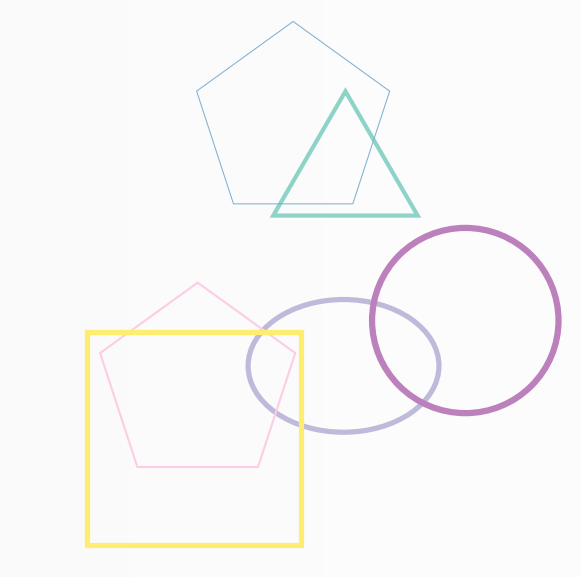[{"shape": "triangle", "thickness": 2, "radius": 0.72, "center": [0.594, 0.698]}, {"shape": "oval", "thickness": 2.5, "radius": 0.82, "center": [0.591, 0.366]}, {"shape": "pentagon", "thickness": 0.5, "radius": 0.87, "center": [0.504, 0.787]}, {"shape": "pentagon", "thickness": 1, "radius": 0.88, "center": [0.34, 0.333]}, {"shape": "circle", "thickness": 3, "radius": 0.8, "center": [0.8, 0.444]}, {"shape": "square", "thickness": 2.5, "radius": 0.92, "center": [0.333, 0.24]}]